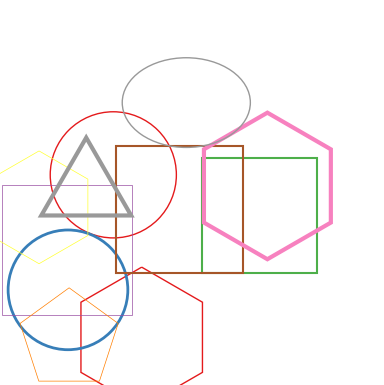[{"shape": "hexagon", "thickness": 1, "radius": 0.91, "center": [0.368, 0.124]}, {"shape": "circle", "thickness": 1, "radius": 0.82, "center": [0.294, 0.546]}, {"shape": "circle", "thickness": 2, "radius": 0.78, "center": [0.177, 0.247]}, {"shape": "square", "thickness": 1.5, "radius": 0.75, "center": [0.673, 0.441]}, {"shape": "square", "thickness": 0.5, "radius": 0.84, "center": [0.173, 0.352]}, {"shape": "pentagon", "thickness": 0.5, "radius": 0.67, "center": [0.18, 0.118]}, {"shape": "hexagon", "thickness": 0.5, "radius": 0.73, "center": [0.101, 0.461]}, {"shape": "square", "thickness": 1.5, "radius": 0.82, "center": [0.466, 0.456]}, {"shape": "hexagon", "thickness": 3, "radius": 0.95, "center": [0.695, 0.517]}, {"shape": "triangle", "thickness": 3, "radius": 0.67, "center": [0.224, 0.508]}, {"shape": "oval", "thickness": 1, "radius": 0.83, "center": [0.484, 0.734]}]